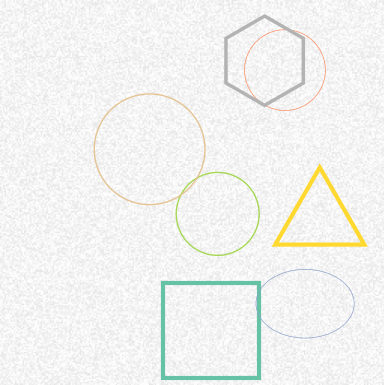[{"shape": "square", "thickness": 3, "radius": 0.62, "center": [0.548, 0.141]}, {"shape": "circle", "thickness": 0.5, "radius": 0.52, "center": [0.74, 0.818]}, {"shape": "oval", "thickness": 0.5, "radius": 0.64, "center": [0.792, 0.211]}, {"shape": "circle", "thickness": 1, "radius": 0.54, "center": [0.565, 0.444]}, {"shape": "triangle", "thickness": 3, "radius": 0.67, "center": [0.831, 0.431]}, {"shape": "circle", "thickness": 1, "radius": 0.72, "center": [0.389, 0.612]}, {"shape": "hexagon", "thickness": 2.5, "radius": 0.58, "center": [0.687, 0.842]}]